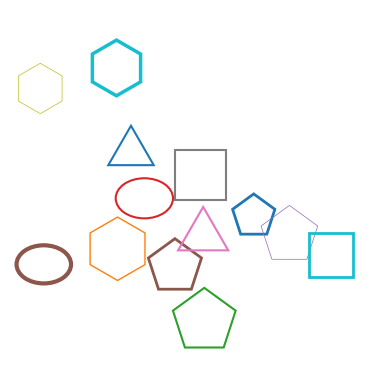[{"shape": "pentagon", "thickness": 2, "radius": 0.29, "center": [0.659, 0.439]}, {"shape": "triangle", "thickness": 1.5, "radius": 0.34, "center": [0.34, 0.605]}, {"shape": "hexagon", "thickness": 1, "radius": 0.41, "center": [0.305, 0.354]}, {"shape": "pentagon", "thickness": 1.5, "radius": 0.43, "center": [0.531, 0.167]}, {"shape": "oval", "thickness": 1.5, "radius": 0.37, "center": [0.375, 0.485]}, {"shape": "pentagon", "thickness": 0.5, "radius": 0.39, "center": [0.752, 0.389]}, {"shape": "pentagon", "thickness": 2, "radius": 0.36, "center": [0.454, 0.308]}, {"shape": "oval", "thickness": 3, "radius": 0.35, "center": [0.114, 0.313]}, {"shape": "triangle", "thickness": 1.5, "radius": 0.38, "center": [0.528, 0.387]}, {"shape": "square", "thickness": 1.5, "radius": 0.33, "center": [0.521, 0.546]}, {"shape": "hexagon", "thickness": 0.5, "radius": 0.33, "center": [0.105, 0.77]}, {"shape": "hexagon", "thickness": 2.5, "radius": 0.36, "center": [0.303, 0.824]}, {"shape": "square", "thickness": 2, "radius": 0.29, "center": [0.859, 0.337]}]